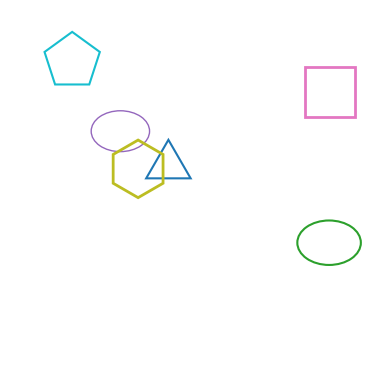[{"shape": "triangle", "thickness": 1.5, "radius": 0.33, "center": [0.437, 0.57]}, {"shape": "oval", "thickness": 1.5, "radius": 0.41, "center": [0.855, 0.37]}, {"shape": "oval", "thickness": 1, "radius": 0.38, "center": [0.313, 0.659]}, {"shape": "square", "thickness": 2, "radius": 0.32, "center": [0.857, 0.76]}, {"shape": "hexagon", "thickness": 2, "radius": 0.37, "center": [0.359, 0.561]}, {"shape": "pentagon", "thickness": 1.5, "radius": 0.38, "center": [0.187, 0.842]}]